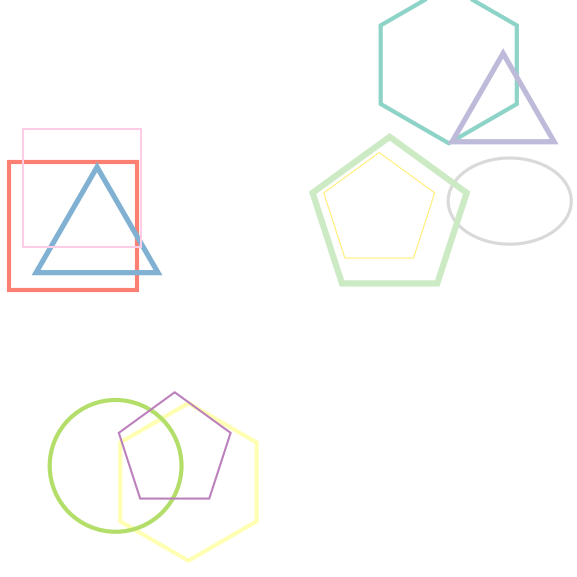[{"shape": "hexagon", "thickness": 2, "radius": 0.68, "center": [0.777, 0.887]}, {"shape": "hexagon", "thickness": 2, "radius": 0.68, "center": [0.326, 0.165]}, {"shape": "triangle", "thickness": 2.5, "radius": 0.51, "center": [0.871, 0.805]}, {"shape": "square", "thickness": 2, "radius": 0.55, "center": [0.127, 0.608]}, {"shape": "triangle", "thickness": 2.5, "radius": 0.61, "center": [0.168, 0.588]}, {"shape": "circle", "thickness": 2, "radius": 0.57, "center": [0.2, 0.192]}, {"shape": "square", "thickness": 1, "radius": 0.51, "center": [0.142, 0.673]}, {"shape": "oval", "thickness": 1.5, "radius": 0.53, "center": [0.883, 0.651]}, {"shape": "pentagon", "thickness": 1, "radius": 0.51, "center": [0.303, 0.218]}, {"shape": "pentagon", "thickness": 3, "radius": 0.7, "center": [0.675, 0.622]}, {"shape": "pentagon", "thickness": 0.5, "radius": 0.51, "center": [0.657, 0.634]}]